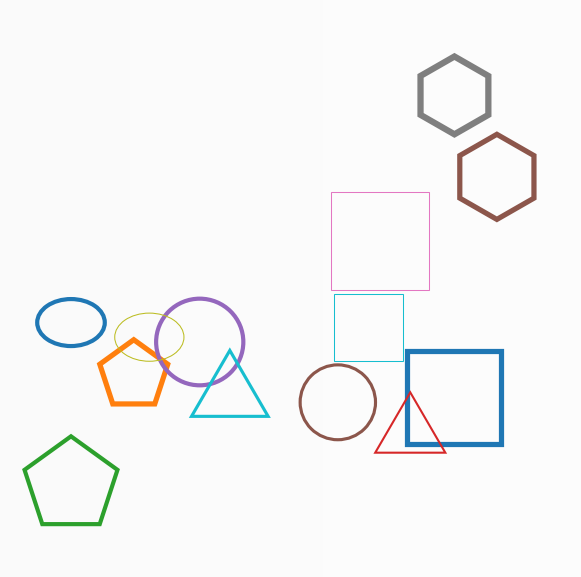[{"shape": "oval", "thickness": 2, "radius": 0.29, "center": [0.122, 0.441]}, {"shape": "square", "thickness": 2.5, "radius": 0.4, "center": [0.78, 0.311]}, {"shape": "pentagon", "thickness": 2.5, "radius": 0.31, "center": [0.23, 0.349]}, {"shape": "pentagon", "thickness": 2, "radius": 0.42, "center": [0.122, 0.16]}, {"shape": "triangle", "thickness": 1, "radius": 0.35, "center": [0.706, 0.25]}, {"shape": "circle", "thickness": 2, "radius": 0.38, "center": [0.344, 0.407]}, {"shape": "circle", "thickness": 1.5, "radius": 0.32, "center": [0.581, 0.303]}, {"shape": "hexagon", "thickness": 2.5, "radius": 0.37, "center": [0.855, 0.693]}, {"shape": "square", "thickness": 0.5, "radius": 0.42, "center": [0.654, 0.582]}, {"shape": "hexagon", "thickness": 3, "radius": 0.34, "center": [0.782, 0.834]}, {"shape": "oval", "thickness": 0.5, "radius": 0.3, "center": [0.257, 0.415]}, {"shape": "triangle", "thickness": 1.5, "radius": 0.38, "center": [0.395, 0.316]}, {"shape": "square", "thickness": 0.5, "radius": 0.29, "center": [0.634, 0.432]}]